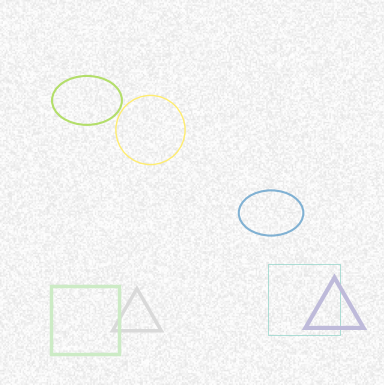[{"shape": "square", "thickness": 0.5, "radius": 0.46, "center": [0.79, 0.223]}, {"shape": "triangle", "thickness": 3, "radius": 0.44, "center": [0.869, 0.192]}, {"shape": "oval", "thickness": 1.5, "radius": 0.42, "center": [0.704, 0.447]}, {"shape": "oval", "thickness": 1.5, "radius": 0.45, "center": [0.226, 0.739]}, {"shape": "triangle", "thickness": 2.5, "radius": 0.36, "center": [0.356, 0.177]}, {"shape": "square", "thickness": 2.5, "radius": 0.44, "center": [0.22, 0.168]}, {"shape": "circle", "thickness": 1, "radius": 0.45, "center": [0.391, 0.662]}]